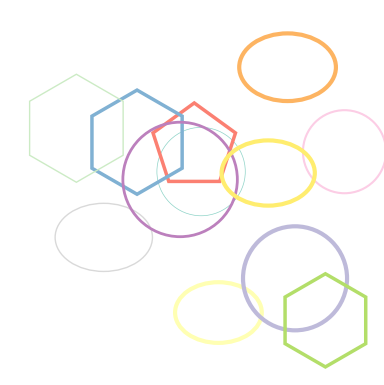[{"shape": "circle", "thickness": 0.5, "radius": 0.57, "center": [0.522, 0.554]}, {"shape": "oval", "thickness": 3, "radius": 0.56, "center": [0.567, 0.188]}, {"shape": "circle", "thickness": 3, "radius": 0.68, "center": [0.766, 0.277]}, {"shape": "pentagon", "thickness": 2.5, "radius": 0.56, "center": [0.505, 0.62]}, {"shape": "hexagon", "thickness": 2.5, "radius": 0.68, "center": [0.356, 0.631]}, {"shape": "oval", "thickness": 3, "radius": 0.63, "center": [0.747, 0.825]}, {"shape": "hexagon", "thickness": 2.5, "radius": 0.6, "center": [0.845, 0.168]}, {"shape": "circle", "thickness": 1.5, "radius": 0.54, "center": [0.895, 0.606]}, {"shape": "oval", "thickness": 1, "radius": 0.63, "center": [0.27, 0.383]}, {"shape": "circle", "thickness": 2, "radius": 0.74, "center": [0.468, 0.534]}, {"shape": "hexagon", "thickness": 1, "radius": 0.7, "center": [0.198, 0.667]}, {"shape": "oval", "thickness": 3, "radius": 0.61, "center": [0.697, 0.551]}]